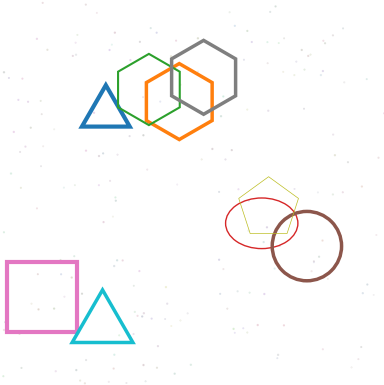[{"shape": "triangle", "thickness": 3, "radius": 0.36, "center": [0.275, 0.707]}, {"shape": "hexagon", "thickness": 2.5, "radius": 0.49, "center": [0.466, 0.736]}, {"shape": "hexagon", "thickness": 1.5, "radius": 0.46, "center": [0.387, 0.768]}, {"shape": "oval", "thickness": 1, "radius": 0.47, "center": [0.68, 0.42]}, {"shape": "circle", "thickness": 2.5, "radius": 0.45, "center": [0.797, 0.361]}, {"shape": "square", "thickness": 3, "radius": 0.45, "center": [0.108, 0.228]}, {"shape": "hexagon", "thickness": 2.5, "radius": 0.48, "center": [0.529, 0.799]}, {"shape": "pentagon", "thickness": 0.5, "radius": 0.41, "center": [0.698, 0.459]}, {"shape": "triangle", "thickness": 2.5, "radius": 0.46, "center": [0.266, 0.156]}]